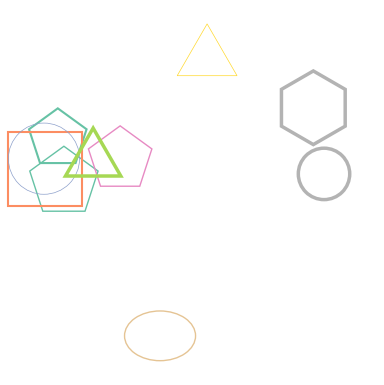[{"shape": "pentagon", "thickness": 1, "radius": 0.47, "center": [0.166, 0.527]}, {"shape": "pentagon", "thickness": 1.5, "radius": 0.39, "center": [0.15, 0.64]}, {"shape": "square", "thickness": 1.5, "radius": 0.48, "center": [0.118, 0.562]}, {"shape": "circle", "thickness": 0.5, "radius": 0.46, "center": [0.114, 0.588]}, {"shape": "pentagon", "thickness": 1, "radius": 0.43, "center": [0.312, 0.586]}, {"shape": "triangle", "thickness": 2.5, "radius": 0.41, "center": [0.242, 0.584]}, {"shape": "triangle", "thickness": 0.5, "radius": 0.45, "center": [0.538, 0.848]}, {"shape": "oval", "thickness": 1, "radius": 0.46, "center": [0.416, 0.128]}, {"shape": "circle", "thickness": 2.5, "radius": 0.33, "center": [0.842, 0.548]}, {"shape": "hexagon", "thickness": 2.5, "radius": 0.48, "center": [0.814, 0.72]}]